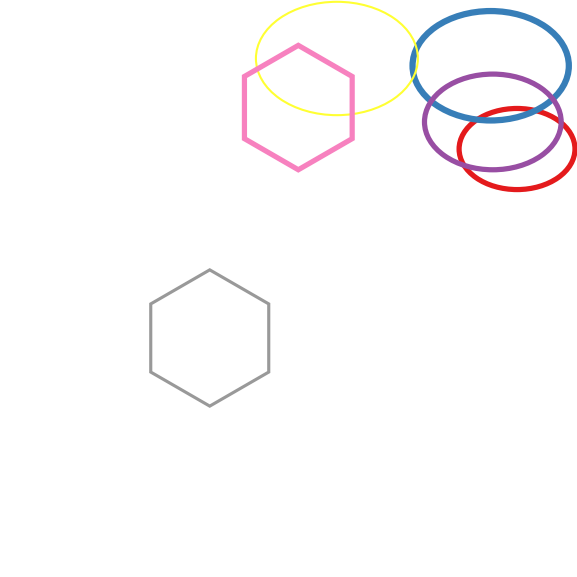[{"shape": "oval", "thickness": 2.5, "radius": 0.5, "center": [0.895, 0.741]}, {"shape": "oval", "thickness": 3, "radius": 0.68, "center": [0.85, 0.885]}, {"shape": "oval", "thickness": 2.5, "radius": 0.59, "center": [0.853, 0.788]}, {"shape": "oval", "thickness": 1, "radius": 0.7, "center": [0.583, 0.898]}, {"shape": "hexagon", "thickness": 2.5, "radius": 0.54, "center": [0.517, 0.813]}, {"shape": "hexagon", "thickness": 1.5, "radius": 0.59, "center": [0.363, 0.414]}]